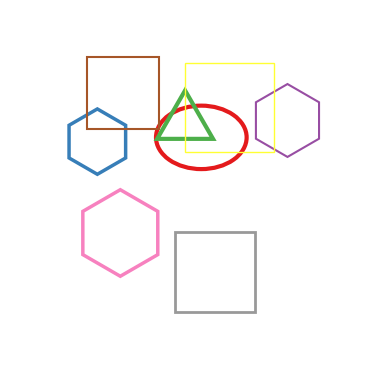[{"shape": "oval", "thickness": 3, "radius": 0.59, "center": [0.523, 0.643]}, {"shape": "hexagon", "thickness": 2.5, "radius": 0.42, "center": [0.253, 0.632]}, {"shape": "triangle", "thickness": 3, "radius": 0.42, "center": [0.481, 0.681]}, {"shape": "hexagon", "thickness": 1.5, "radius": 0.47, "center": [0.747, 0.687]}, {"shape": "square", "thickness": 1, "radius": 0.58, "center": [0.595, 0.72]}, {"shape": "square", "thickness": 1.5, "radius": 0.47, "center": [0.321, 0.757]}, {"shape": "hexagon", "thickness": 2.5, "radius": 0.56, "center": [0.312, 0.395]}, {"shape": "square", "thickness": 2, "radius": 0.52, "center": [0.558, 0.294]}]